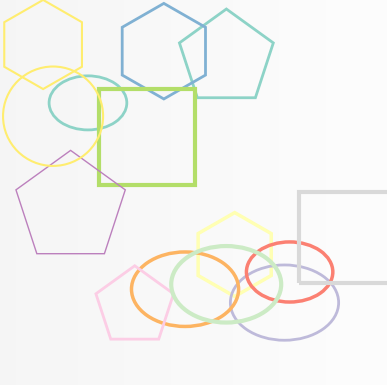[{"shape": "oval", "thickness": 2, "radius": 0.5, "center": [0.227, 0.733]}, {"shape": "pentagon", "thickness": 2, "radius": 0.64, "center": [0.584, 0.849]}, {"shape": "hexagon", "thickness": 2.5, "radius": 0.54, "center": [0.606, 0.339]}, {"shape": "oval", "thickness": 2, "radius": 0.7, "center": [0.734, 0.214]}, {"shape": "oval", "thickness": 2.5, "radius": 0.56, "center": [0.747, 0.294]}, {"shape": "hexagon", "thickness": 2, "radius": 0.62, "center": [0.423, 0.867]}, {"shape": "oval", "thickness": 2.5, "radius": 0.69, "center": [0.478, 0.249]}, {"shape": "square", "thickness": 3, "radius": 0.62, "center": [0.379, 0.644]}, {"shape": "pentagon", "thickness": 2, "radius": 0.53, "center": [0.348, 0.204]}, {"shape": "square", "thickness": 3, "radius": 0.59, "center": [0.888, 0.383]}, {"shape": "pentagon", "thickness": 1, "radius": 0.74, "center": [0.182, 0.461]}, {"shape": "oval", "thickness": 3, "radius": 0.71, "center": [0.584, 0.262]}, {"shape": "circle", "thickness": 1.5, "radius": 0.65, "center": [0.137, 0.698]}, {"shape": "hexagon", "thickness": 1.5, "radius": 0.58, "center": [0.111, 0.884]}]